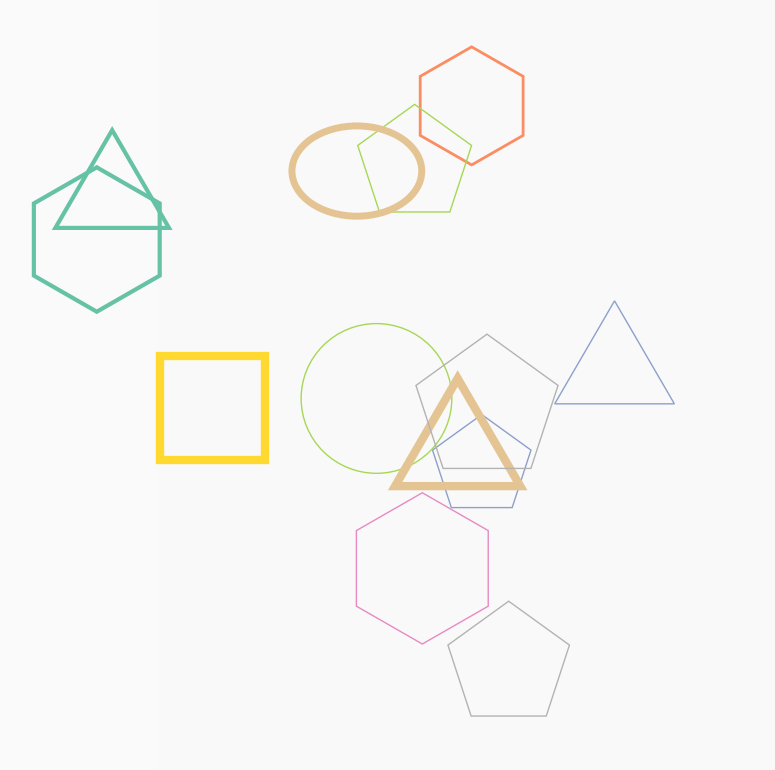[{"shape": "hexagon", "thickness": 1.5, "radius": 0.47, "center": [0.125, 0.689]}, {"shape": "triangle", "thickness": 1.5, "radius": 0.42, "center": [0.145, 0.746]}, {"shape": "hexagon", "thickness": 1, "radius": 0.38, "center": [0.609, 0.862]}, {"shape": "triangle", "thickness": 0.5, "radius": 0.45, "center": [0.793, 0.52]}, {"shape": "pentagon", "thickness": 0.5, "radius": 0.33, "center": [0.622, 0.395]}, {"shape": "hexagon", "thickness": 0.5, "radius": 0.49, "center": [0.545, 0.262]}, {"shape": "pentagon", "thickness": 0.5, "radius": 0.39, "center": [0.535, 0.787]}, {"shape": "circle", "thickness": 0.5, "radius": 0.49, "center": [0.486, 0.483]}, {"shape": "square", "thickness": 3, "radius": 0.34, "center": [0.275, 0.47]}, {"shape": "triangle", "thickness": 3, "radius": 0.47, "center": [0.591, 0.415]}, {"shape": "oval", "thickness": 2.5, "radius": 0.42, "center": [0.46, 0.778]}, {"shape": "pentagon", "thickness": 0.5, "radius": 0.41, "center": [0.656, 0.137]}, {"shape": "pentagon", "thickness": 0.5, "radius": 0.48, "center": [0.628, 0.47]}]